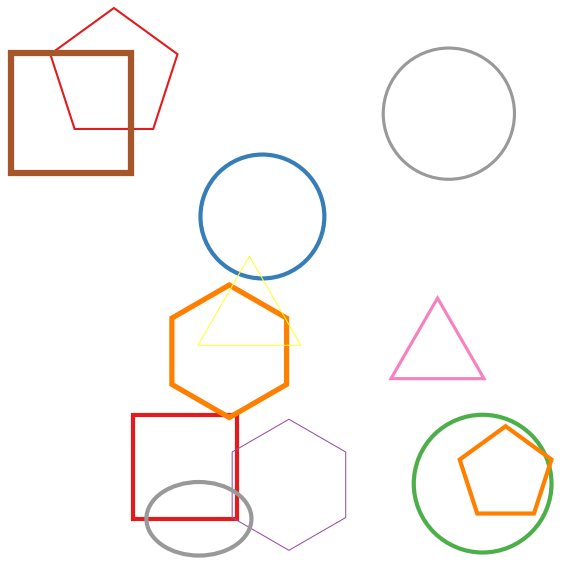[{"shape": "square", "thickness": 2, "radius": 0.45, "center": [0.32, 0.19]}, {"shape": "pentagon", "thickness": 1, "radius": 0.58, "center": [0.197, 0.869]}, {"shape": "circle", "thickness": 2, "radius": 0.54, "center": [0.454, 0.624]}, {"shape": "circle", "thickness": 2, "radius": 0.6, "center": [0.836, 0.162]}, {"shape": "hexagon", "thickness": 0.5, "radius": 0.57, "center": [0.5, 0.16]}, {"shape": "hexagon", "thickness": 2.5, "radius": 0.57, "center": [0.397, 0.391]}, {"shape": "pentagon", "thickness": 2, "radius": 0.42, "center": [0.875, 0.177]}, {"shape": "triangle", "thickness": 0.5, "radius": 0.51, "center": [0.432, 0.453]}, {"shape": "square", "thickness": 3, "radius": 0.52, "center": [0.123, 0.803]}, {"shape": "triangle", "thickness": 1.5, "radius": 0.47, "center": [0.758, 0.39]}, {"shape": "circle", "thickness": 1.5, "radius": 0.57, "center": [0.777, 0.802]}, {"shape": "oval", "thickness": 2, "radius": 0.45, "center": [0.344, 0.101]}]